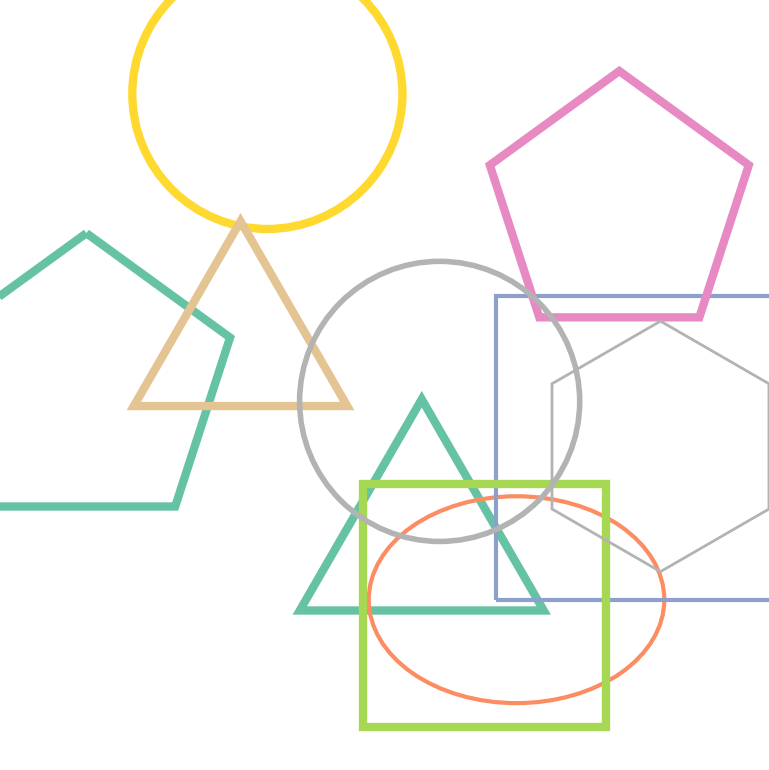[{"shape": "pentagon", "thickness": 3, "radius": 0.98, "center": [0.112, 0.501]}, {"shape": "triangle", "thickness": 3, "radius": 0.91, "center": [0.548, 0.299]}, {"shape": "oval", "thickness": 1.5, "radius": 0.96, "center": [0.671, 0.221]}, {"shape": "square", "thickness": 1.5, "radius": 0.98, "center": [0.84, 0.418]}, {"shape": "pentagon", "thickness": 3, "radius": 0.88, "center": [0.804, 0.731]}, {"shape": "square", "thickness": 3, "radius": 0.79, "center": [0.63, 0.214]}, {"shape": "circle", "thickness": 3, "radius": 0.88, "center": [0.347, 0.878]}, {"shape": "triangle", "thickness": 3, "radius": 0.8, "center": [0.312, 0.553]}, {"shape": "circle", "thickness": 2, "radius": 0.91, "center": [0.571, 0.479]}, {"shape": "hexagon", "thickness": 1, "radius": 0.81, "center": [0.858, 0.42]}]